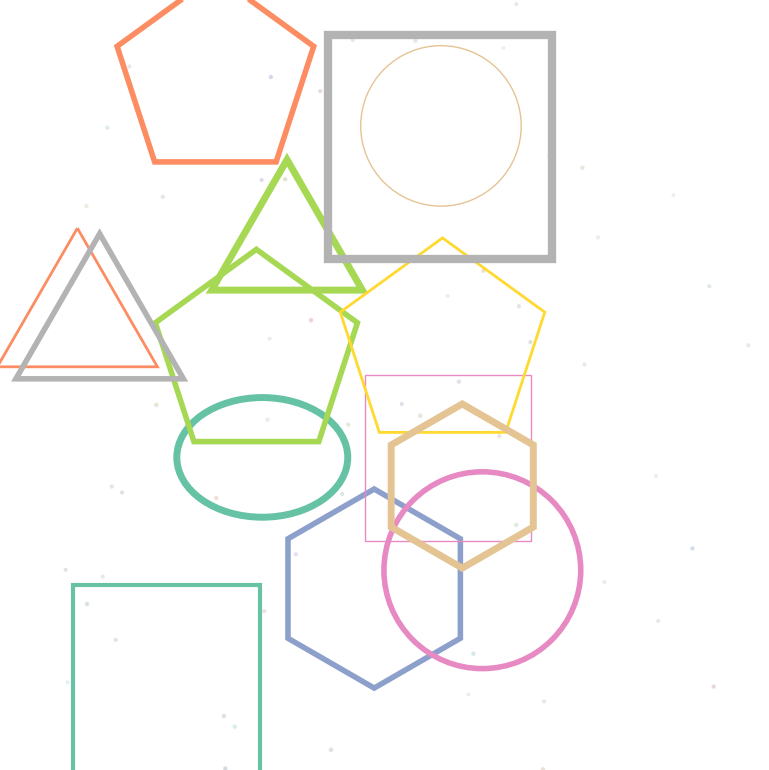[{"shape": "oval", "thickness": 2.5, "radius": 0.56, "center": [0.341, 0.406]}, {"shape": "square", "thickness": 1.5, "radius": 0.6, "center": [0.216, 0.12]}, {"shape": "pentagon", "thickness": 2, "radius": 0.67, "center": [0.28, 0.898]}, {"shape": "triangle", "thickness": 1, "radius": 0.6, "center": [0.1, 0.584]}, {"shape": "hexagon", "thickness": 2, "radius": 0.65, "center": [0.486, 0.236]}, {"shape": "square", "thickness": 0.5, "radius": 0.54, "center": [0.582, 0.405]}, {"shape": "circle", "thickness": 2, "radius": 0.64, "center": [0.626, 0.259]}, {"shape": "pentagon", "thickness": 2, "radius": 0.69, "center": [0.333, 0.538]}, {"shape": "triangle", "thickness": 2.5, "radius": 0.56, "center": [0.373, 0.68]}, {"shape": "pentagon", "thickness": 1, "radius": 0.7, "center": [0.575, 0.551]}, {"shape": "circle", "thickness": 0.5, "radius": 0.52, "center": [0.573, 0.837]}, {"shape": "hexagon", "thickness": 2.5, "radius": 0.53, "center": [0.6, 0.369]}, {"shape": "square", "thickness": 3, "radius": 0.73, "center": [0.571, 0.81]}, {"shape": "triangle", "thickness": 2, "radius": 0.63, "center": [0.129, 0.571]}]